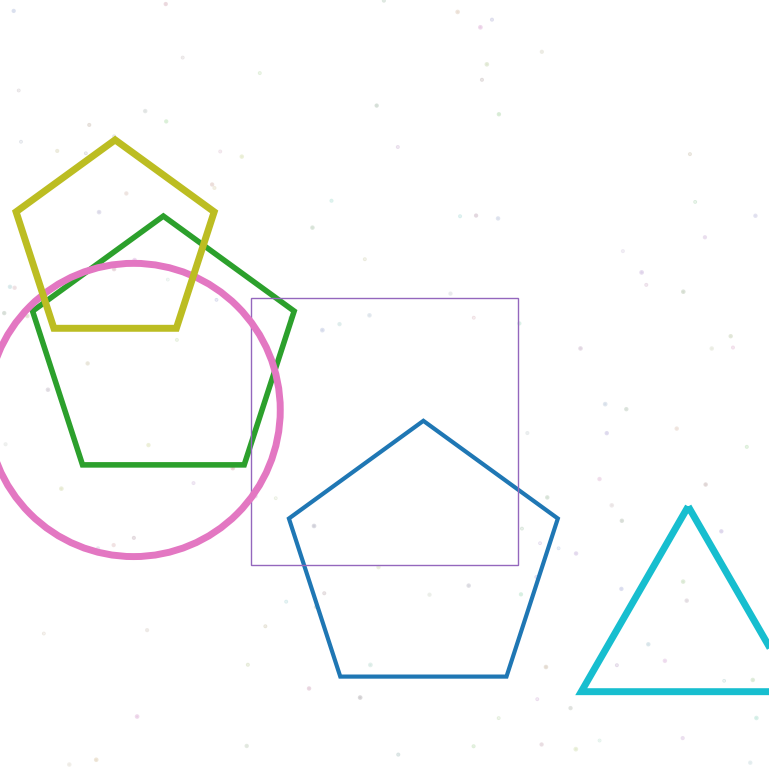[{"shape": "pentagon", "thickness": 1.5, "radius": 0.92, "center": [0.55, 0.27]}, {"shape": "pentagon", "thickness": 2, "radius": 0.89, "center": [0.212, 0.541]}, {"shape": "square", "thickness": 0.5, "radius": 0.87, "center": [0.499, 0.44]}, {"shape": "circle", "thickness": 2.5, "radius": 0.95, "center": [0.174, 0.468]}, {"shape": "pentagon", "thickness": 2.5, "radius": 0.68, "center": [0.15, 0.683]}, {"shape": "triangle", "thickness": 2.5, "radius": 0.8, "center": [0.894, 0.182]}]